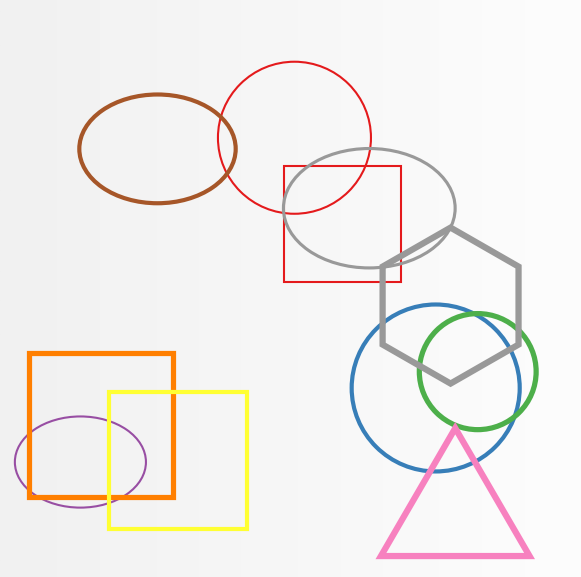[{"shape": "square", "thickness": 1, "radius": 0.5, "center": [0.589, 0.611]}, {"shape": "circle", "thickness": 1, "radius": 0.66, "center": [0.507, 0.761]}, {"shape": "circle", "thickness": 2, "radius": 0.72, "center": [0.75, 0.327]}, {"shape": "circle", "thickness": 2.5, "radius": 0.5, "center": [0.822, 0.356]}, {"shape": "oval", "thickness": 1, "radius": 0.56, "center": [0.138, 0.199]}, {"shape": "square", "thickness": 2.5, "radius": 0.62, "center": [0.174, 0.263]}, {"shape": "square", "thickness": 2, "radius": 0.59, "center": [0.307, 0.201]}, {"shape": "oval", "thickness": 2, "radius": 0.67, "center": [0.271, 0.741]}, {"shape": "triangle", "thickness": 3, "radius": 0.74, "center": [0.783, 0.11]}, {"shape": "oval", "thickness": 1.5, "radius": 0.74, "center": [0.635, 0.639]}, {"shape": "hexagon", "thickness": 3, "radius": 0.68, "center": [0.775, 0.47]}]